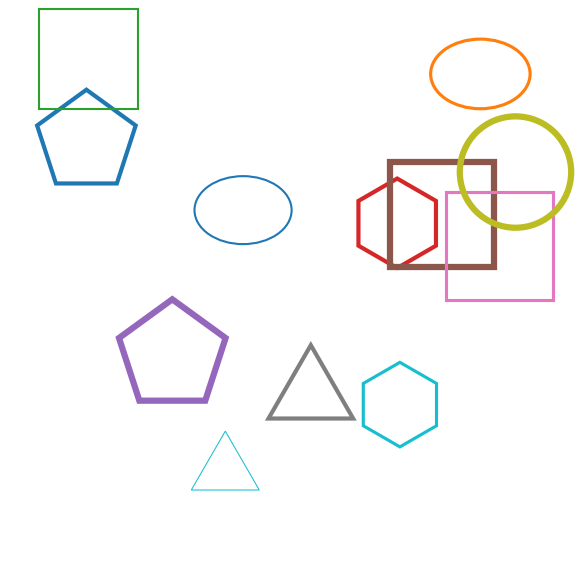[{"shape": "pentagon", "thickness": 2, "radius": 0.45, "center": [0.15, 0.754]}, {"shape": "oval", "thickness": 1, "radius": 0.42, "center": [0.421, 0.635]}, {"shape": "oval", "thickness": 1.5, "radius": 0.43, "center": [0.832, 0.871]}, {"shape": "square", "thickness": 1, "radius": 0.43, "center": [0.153, 0.897]}, {"shape": "hexagon", "thickness": 2, "radius": 0.39, "center": [0.688, 0.612]}, {"shape": "pentagon", "thickness": 3, "radius": 0.49, "center": [0.298, 0.384]}, {"shape": "square", "thickness": 3, "radius": 0.45, "center": [0.765, 0.628]}, {"shape": "square", "thickness": 1.5, "radius": 0.46, "center": [0.865, 0.573]}, {"shape": "triangle", "thickness": 2, "radius": 0.42, "center": [0.538, 0.317]}, {"shape": "circle", "thickness": 3, "radius": 0.48, "center": [0.893, 0.701]}, {"shape": "triangle", "thickness": 0.5, "radius": 0.34, "center": [0.39, 0.185]}, {"shape": "hexagon", "thickness": 1.5, "radius": 0.37, "center": [0.692, 0.299]}]